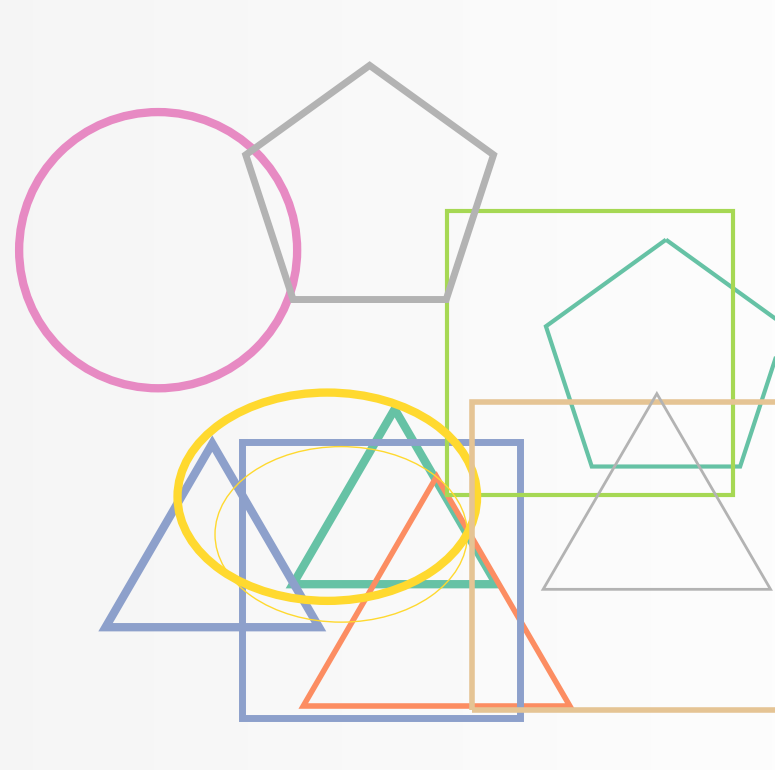[{"shape": "pentagon", "thickness": 1.5, "radius": 0.81, "center": [0.859, 0.526]}, {"shape": "triangle", "thickness": 3, "radius": 0.76, "center": [0.509, 0.317]}, {"shape": "triangle", "thickness": 2, "radius": 0.99, "center": [0.563, 0.182]}, {"shape": "triangle", "thickness": 3, "radius": 0.79, "center": [0.274, 0.265]}, {"shape": "square", "thickness": 2.5, "radius": 0.9, "center": [0.492, 0.247]}, {"shape": "circle", "thickness": 3, "radius": 0.9, "center": [0.204, 0.675]}, {"shape": "square", "thickness": 1.5, "radius": 0.92, "center": [0.761, 0.542]}, {"shape": "oval", "thickness": 0.5, "radius": 0.81, "center": [0.44, 0.306]}, {"shape": "oval", "thickness": 3, "radius": 0.97, "center": [0.422, 0.355]}, {"shape": "square", "thickness": 2, "radius": 1.0, "center": [0.809, 0.278]}, {"shape": "pentagon", "thickness": 2.5, "radius": 0.84, "center": [0.477, 0.747]}, {"shape": "triangle", "thickness": 1, "radius": 0.85, "center": [0.848, 0.319]}]